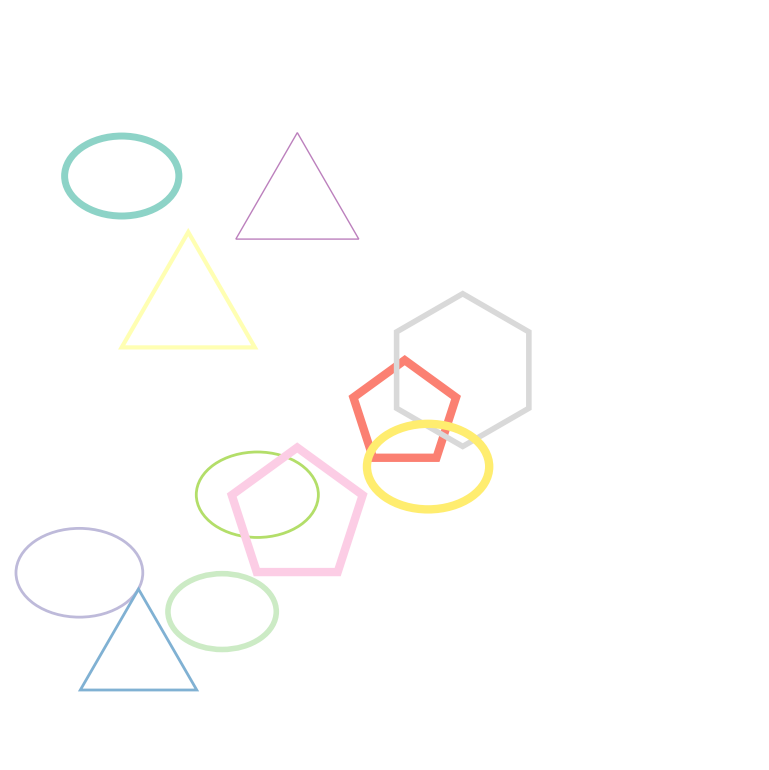[{"shape": "oval", "thickness": 2.5, "radius": 0.37, "center": [0.158, 0.771]}, {"shape": "triangle", "thickness": 1.5, "radius": 0.5, "center": [0.244, 0.599]}, {"shape": "oval", "thickness": 1, "radius": 0.41, "center": [0.103, 0.256]}, {"shape": "pentagon", "thickness": 3, "radius": 0.35, "center": [0.526, 0.462]}, {"shape": "triangle", "thickness": 1, "radius": 0.44, "center": [0.18, 0.148]}, {"shape": "oval", "thickness": 1, "radius": 0.4, "center": [0.334, 0.358]}, {"shape": "pentagon", "thickness": 3, "radius": 0.45, "center": [0.386, 0.329]}, {"shape": "hexagon", "thickness": 2, "radius": 0.5, "center": [0.601, 0.519]}, {"shape": "triangle", "thickness": 0.5, "radius": 0.46, "center": [0.386, 0.736]}, {"shape": "oval", "thickness": 2, "radius": 0.35, "center": [0.288, 0.206]}, {"shape": "oval", "thickness": 3, "radius": 0.4, "center": [0.556, 0.394]}]